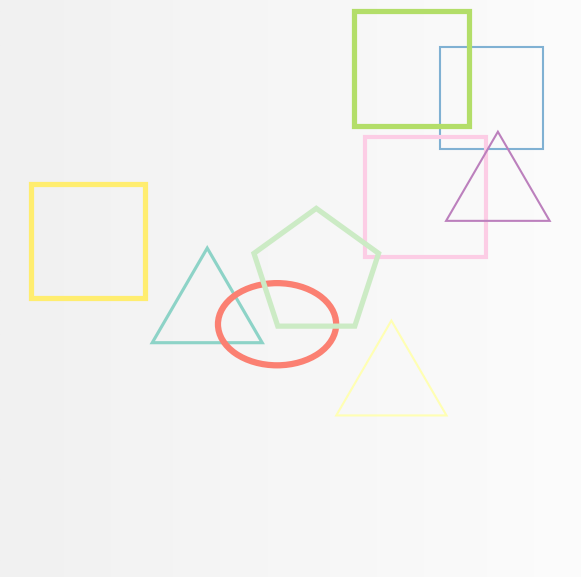[{"shape": "triangle", "thickness": 1.5, "radius": 0.55, "center": [0.357, 0.46]}, {"shape": "triangle", "thickness": 1, "radius": 0.55, "center": [0.673, 0.335]}, {"shape": "oval", "thickness": 3, "radius": 0.51, "center": [0.477, 0.438]}, {"shape": "square", "thickness": 1, "radius": 0.44, "center": [0.845, 0.83]}, {"shape": "square", "thickness": 2.5, "radius": 0.5, "center": [0.708, 0.88]}, {"shape": "square", "thickness": 2, "radius": 0.52, "center": [0.732, 0.658]}, {"shape": "triangle", "thickness": 1, "radius": 0.51, "center": [0.857, 0.668]}, {"shape": "pentagon", "thickness": 2.5, "radius": 0.56, "center": [0.544, 0.526]}, {"shape": "square", "thickness": 2.5, "radius": 0.49, "center": [0.152, 0.582]}]